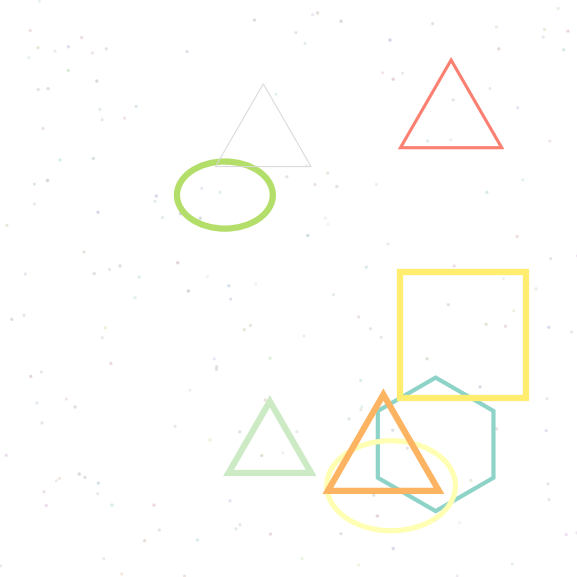[{"shape": "hexagon", "thickness": 2, "radius": 0.58, "center": [0.754, 0.23]}, {"shape": "oval", "thickness": 2.5, "radius": 0.56, "center": [0.677, 0.158]}, {"shape": "triangle", "thickness": 1.5, "radius": 0.51, "center": [0.781, 0.794]}, {"shape": "triangle", "thickness": 3, "radius": 0.56, "center": [0.664, 0.205]}, {"shape": "oval", "thickness": 3, "radius": 0.41, "center": [0.389, 0.661]}, {"shape": "triangle", "thickness": 0.5, "radius": 0.48, "center": [0.456, 0.758]}, {"shape": "triangle", "thickness": 3, "radius": 0.41, "center": [0.467, 0.221]}, {"shape": "square", "thickness": 3, "radius": 0.55, "center": [0.801, 0.419]}]